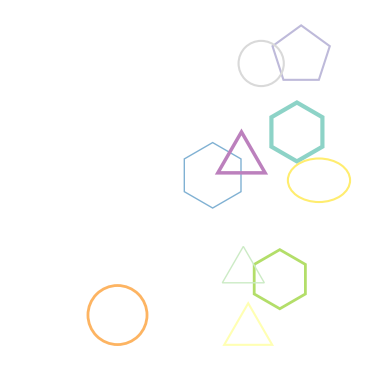[{"shape": "hexagon", "thickness": 3, "radius": 0.38, "center": [0.771, 0.657]}, {"shape": "triangle", "thickness": 1.5, "radius": 0.36, "center": [0.645, 0.14]}, {"shape": "pentagon", "thickness": 1.5, "radius": 0.39, "center": [0.782, 0.856]}, {"shape": "hexagon", "thickness": 1, "radius": 0.43, "center": [0.552, 0.545]}, {"shape": "circle", "thickness": 2, "radius": 0.38, "center": [0.305, 0.182]}, {"shape": "hexagon", "thickness": 2, "radius": 0.38, "center": [0.727, 0.275]}, {"shape": "circle", "thickness": 1.5, "radius": 0.29, "center": [0.678, 0.835]}, {"shape": "triangle", "thickness": 2.5, "radius": 0.35, "center": [0.627, 0.586]}, {"shape": "triangle", "thickness": 1, "radius": 0.31, "center": [0.632, 0.297]}, {"shape": "oval", "thickness": 1.5, "radius": 0.4, "center": [0.829, 0.532]}]